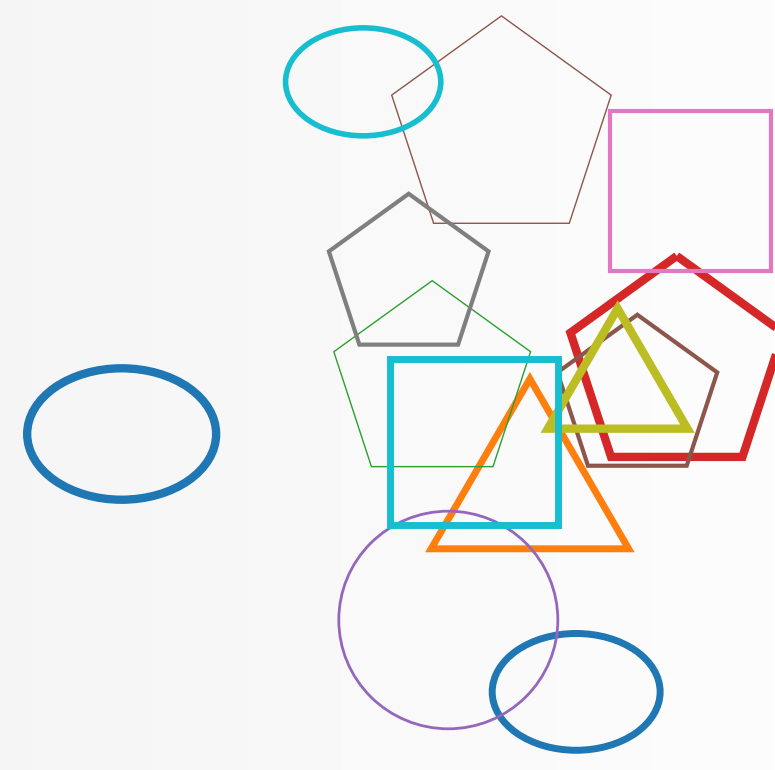[{"shape": "oval", "thickness": 3, "radius": 0.61, "center": [0.157, 0.436]}, {"shape": "oval", "thickness": 2.5, "radius": 0.54, "center": [0.743, 0.101]}, {"shape": "triangle", "thickness": 2.5, "radius": 0.74, "center": [0.684, 0.361]}, {"shape": "pentagon", "thickness": 0.5, "radius": 0.67, "center": [0.558, 0.502]}, {"shape": "pentagon", "thickness": 3, "radius": 0.72, "center": [0.873, 0.523]}, {"shape": "circle", "thickness": 1, "radius": 0.71, "center": [0.578, 0.195]}, {"shape": "pentagon", "thickness": 0.5, "radius": 0.74, "center": [0.647, 0.83]}, {"shape": "pentagon", "thickness": 1.5, "radius": 0.54, "center": [0.822, 0.483]}, {"shape": "square", "thickness": 1.5, "radius": 0.52, "center": [0.891, 0.752]}, {"shape": "pentagon", "thickness": 1.5, "radius": 0.54, "center": [0.527, 0.64]}, {"shape": "triangle", "thickness": 3, "radius": 0.52, "center": [0.797, 0.495]}, {"shape": "oval", "thickness": 2, "radius": 0.5, "center": [0.469, 0.894]}, {"shape": "square", "thickness": 2.5, "radius": 0.54, "center": [0.611, 0.426]}]